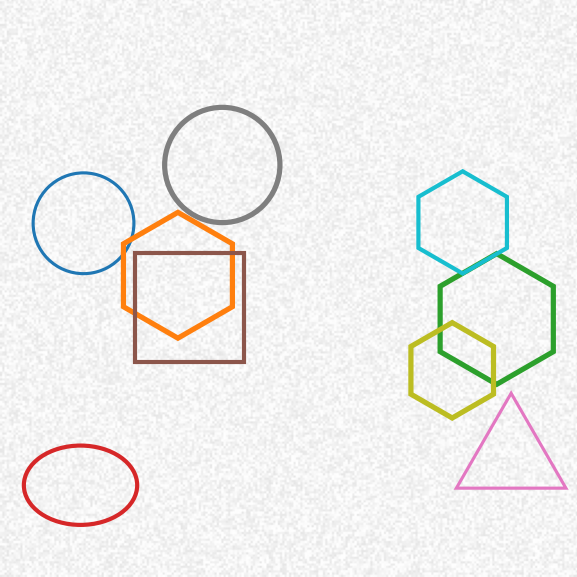[{"shape": "circle", "thickness": 1.5, "radius": 0.44, "center": [0.145, 0.613]}, {"shape": "hexagon", "thickness": 2.5, "radius": 0.54, "center": [0.308, 0.522]}, {"shape": "hexagon", "thickness": 2.5, "radius": 0.57, "center": [0.86, 0.447]}, {"shape": "oval", "thickness": 2, "radius": 0.49, "center": [0.139, 0.159]}, {"shape": "square", "thickness": 2, "radius": 0.47, "center": [0.328, 0.467]}, {"shape": "triangle", "thickness": 1.5, "radius": 0.55, "center": [0.885, 0.209]}, {"shape": "circle", "thickness": 2.5, "radius": 0.5, "center": [0.385, 0.713]}, {"shape": "hexagon", "thickness": 2.5, "radius": 0.41, "center": [0.783, 0.358]}, {"shape": "hexagon", "thickness": 2, "radius": 0.44, "center": [0.801, 0.614]}]